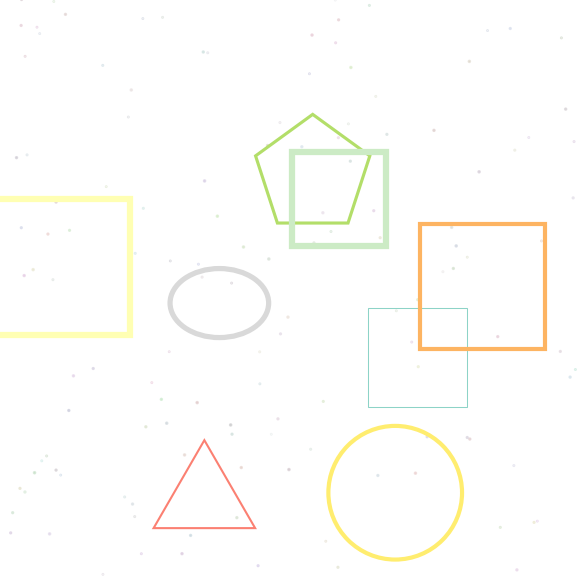[{"shape": "square", "thickness": 0.5, "radius": 0.43, "center": [0.723, 0.381]}, {"shape": "square", "thickness": 3, "radius": 0.59, "center": [0.108, 0.537]}, {"shape": "triangle", "thickness": 1, "radius": 0.51, "center": [0.354, 0.135]}, {"shape": "square", "thickness": 2, "radius": 0.54, "center": [0.836, 0.504]}, {"shape": "pentagon", "thickness": 1.5, "radius": 0.52, "center": [0.541, 0.697]}, {"shape": "oval", "thickness": 2.5, "radius": 0.43, "center": [0.38, 0.474]}, {"shape": "square", "thickness": 3, "radius": 0.41, "center": [0.587, 0.654]}, {"shape": "circle", "thickness": 2, "radius": 0.58, "center": [0.684, 0.146]}]